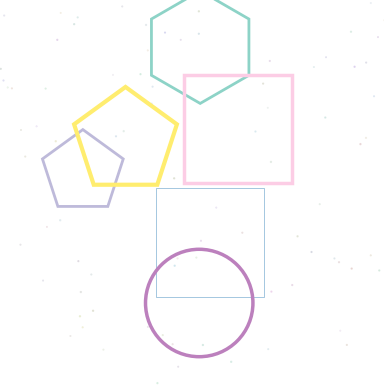[{"shape": "hexagon", "thickness": 2, "radius": 0.73, "center": [0.52, 0.878]}, {"shape": "pentagon", "thickness": 2, "radius": 0.55, "center": [0.215, 0.553]}, {"shape": "square", "thickness": 0.5, "radius": 0.71, "center": [0.546, 0.371]}, {"shape": "square", "thickness": 2.5, "radius": 0.71, "center": [0.618, 0.665]}, {"shape": "circle", "thickness": 2.5, "radius": 0.7, "center": [0.517, 0.213]}, {"shape": "pentagon", "thickness": 3, "radius": 0.7, "center": [0.326, 0.634]}]